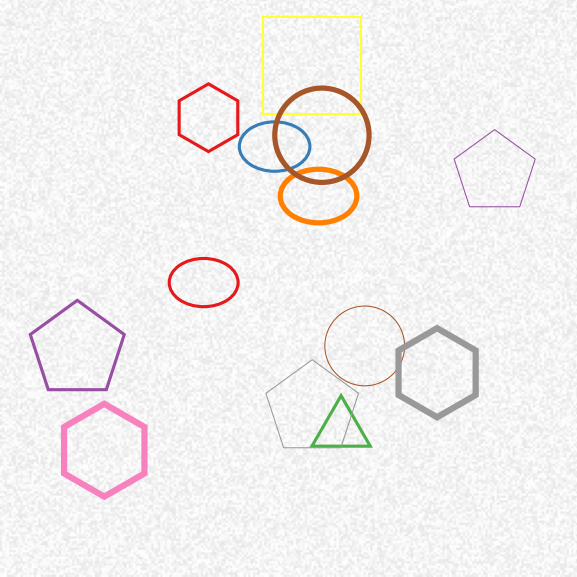[{"shape": "oval", "thickness": 1.5, "radius": 0.3, "center": [0.353, 0.51]}, {"shape": "hexagon", "thickness": 1.5, "radius": 0.29, "center": [0.361, 0.795]}, {"shape": "oval", "thickness": 1.5, "radius": 0.31, "center": [0.476, 0.745]}, {"shape": "triangle", "thickness": 1.5, "radius": 0.29, "center": [0.591, 0.256]}, {"shape": "pentagon", "thickness": 1.5, "radius": 0.43, "center": [0.134, 0.394]}, {"shape": "pentagon", "thickness": 0.5, "radius": 0.37, "center": [0.857, 0.701]}, {"shape": "oval", "thickness": 2.5, "radius": 0.33, "center": [0.552, 0.66]}, {"shape": "square", "thickness": 1, "radius": 0.42, "center": [0.54, 0.886]}, {"shape": "circle", "thickness": 0.5, "radius": 0.35, "center": [0.632, 0.4]}, {"shape": "circle", "thickness": 2.5, "radius": 0.41, "center": [0.557, 0.765]}, {"shape": "hexagon", "thickness": 3, "radius": 0.4, "center": [0.181, 0.219]}, {"shape": "pentagon", "thickness": 0.5, "radius": 0.42, "center": [0.541, 0.292]}, {"shape": "hexagon", "thickness": 3, "radius": 0.39, "center": [0.757, 0.354]}]